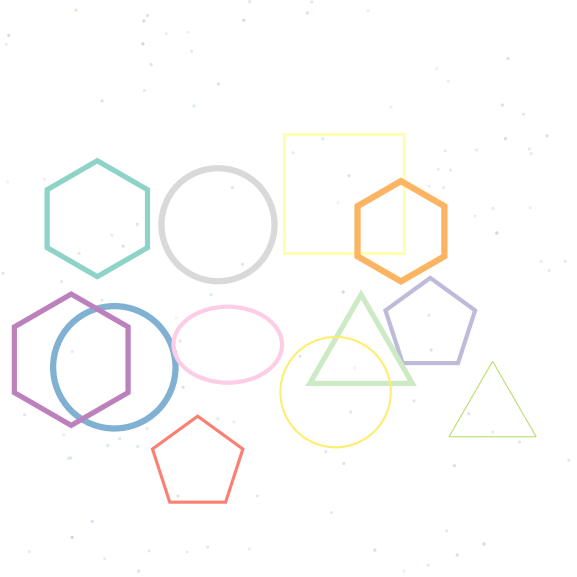[{"shape": "hexagon", "thickness": 2.5, "radius": 0.5, "center": [0.169, 0.62]}, {"shape": "square", "thickness": 1.5, "radius": 0.52, "center": [0.596, 0.664]}, {"shape": "pentagon", "thickness": 2, "radius": 0.41, "center": [0.745, 0.436]}, {"shape": "pentagon", "thickness": 1.5, "radius": 0.41, "center": [0.342, 0.196]}, {"shape": "circle", "thickness": 3, "radius": 0.53, "center": [0.198, 0.363]}, {"shape": "hexagon", "thickness": 3, "radius": 0.43, "center": [0.694, 0.599]}, {"shape": "triangle", "thickness": 0.5, "radius": 0.44, "center": [0.853, 0.286]}, {"shape": "oval", "thickness": 2, "radius": 0.47, "center": [0.394, 0.402]}, {"shape": "circle", "thickness": 3, "radius": 0.49, "center": [0.377, 0.61]}, {"shape": "hexagon", "thickness": 2.5, "radius": 0.57, "center": [0.123, 0.376]}, {"shape": "triangle", "thickness": 2.5, "radius": 0.51, "center": [0.625, 0.386]}, {"shape": "circle", "thickness": 1, "radius": 0.48, "center": [0.581, 0.32]}]